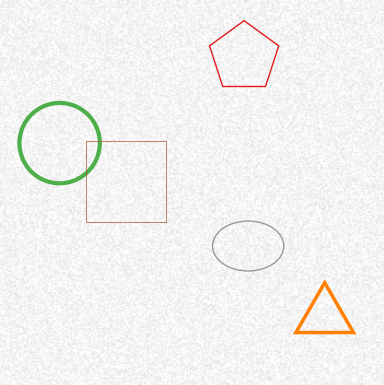[{"shape": "pentagon", "thickness": 1, "radius": 0.47, "center": [0.634, 0.852]}, {"shape": "circle", "thickness": 3, "radius": 0.52, "center": [0.155, 0.628]}, {"shape": "triangle", "thickness": 2.5, "radius": 0.43, "center": [0.843, 0.179]}, {"shape": "square", "thickness": 0.5, "radius": 0.52, "center": [0.327, 0.529]}, {"shape": "oval", "thickness": 1, "radius": 0.46, "center": [0.645, 0.361]}]